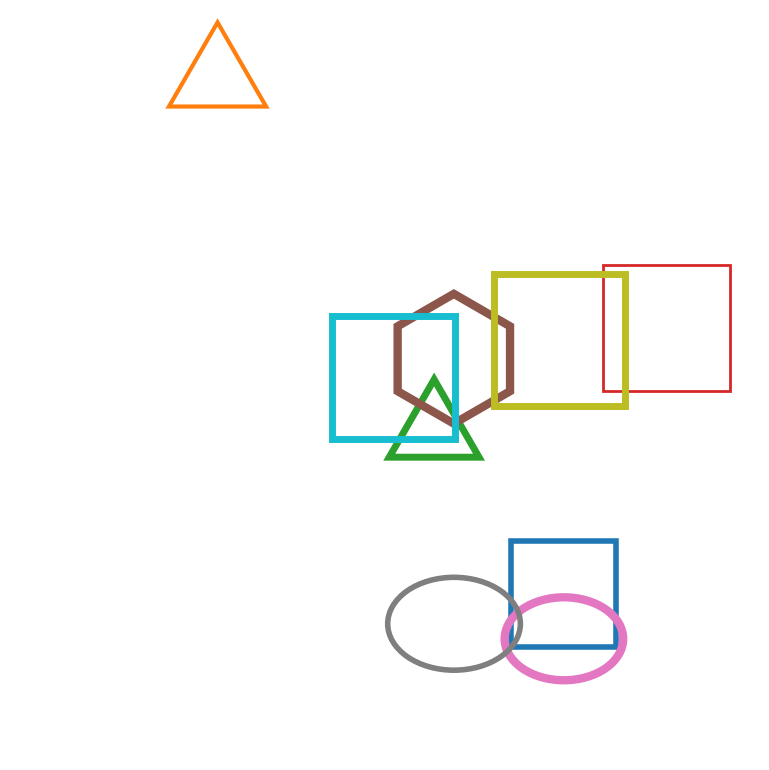[{"shape": "square", "thickness": 2, "radius": 0.34, "center": [0.732, 0.229]}, {"shape": "triangle", "thickness": 1.5, "radius": 0.36, "center": [0.283, 0.898]}, {"shape": "triangle", "thickness": 2.5, "radius": 0.34, "center": [0.564, 0.44]}, {"shape": "square", "thickness": 1, "radius": 0.41, "center": [0.866, 0.574]}, {"shape": "hexagon", "thickness": 3, "radius": 0.42, "center": [0.589, 0.534]}, {"shape": "oval", "thickness": 3, "radius": 0.38, "center": [0.732, 0.17]}, {"shape": "oval", "thickness": 2, "radius": 0.43, "center": [0.59, 0.19]}, {"shape": "square", "thickness": 2.5, "radius": 0.43, "center": [0.727, 0.558]}, {"shape": "square", "thickness": 2.5, "radius": 0.4, "center": [0.511, 0.51]}]